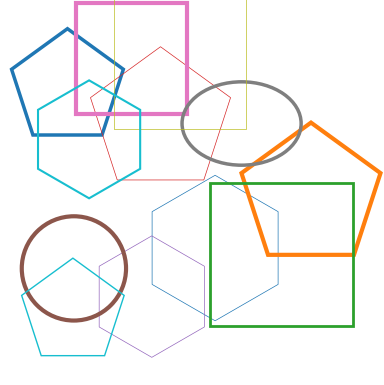[{"shape": "hexagon", "thickness": 0.5, "radius": 0.94, "center": [0.559, 0.356]}, {"shape": "pentagon", "thickness": 2.5, "radius": 0.76, "center": [0.175, 0.773]}, {"shape": "pentagon", "thickness": 3, "radius": 0.95, "center": [0.808, 0.492]}, {"shape": "square", "thickness": 2, "radius": 0.93, "center": [0.732, 0.339]}, {"shape": "pentagon", "thickness": 0.5, "radius": 0.96, "center": [0.417, 0.687]}, {"shape": "hexagon", "thickness": 0.5, "radius": 0.79, "center": [0.394, 0.23]}, {"shape": "circle", "thickness": 3, "radius": 0.68, "center": [0.192, 0.303]}, {"shape": "square", "thickness": 3, "radius": 0.72, "center": [0.341, 0.847]}, {"shape": "oval", "thickness": 2.5, "radius": 0.77, "center": [0.627, 0.679]}, {"shape": "square", "thickness": 0.5, "radius": 0.86, "center": [0.468, 0.837]}, {"shape": "hexagon", "thickness": 1.5, "radius": 0.77, "center": [0.231, 0.638]}, {"shape": "pentagon", "thickness": 1, "radius": 0.7, "center": [0.189, 0.189]}]